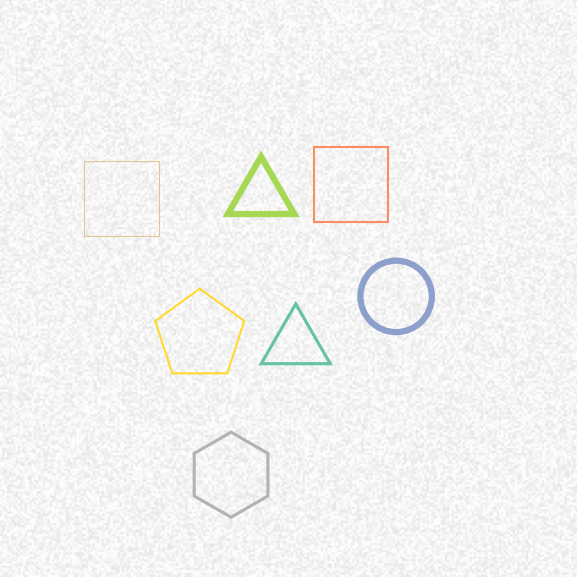[{"shape": "triangle", "thickness": 1.5, "radius": 0.35, "center": [0.512, 0.404]}, {"shape": "square", "thickness": 1, "radius": 0.32, "center": [0.608, 0.68]}, {"shape": "circle", "thickness": 3, "radius": 0.31, "center": [0.686, 0.486]}, {"shape": "triangle", "thickness": 3, "radius": 0.33, "center": [0.452, 0.662]}, {"shape": "pentagon", "thickness": 1, "radius": 0.41, "center": [0.346, 0.418]}, {"shape": "square", "thickness": 0.5, "radius": 0.32, "center": [0.21, 0.656]}, {"shape": "hexagon", "thickness": 1.5, "radius": 0.37, "center": [0.4, 0.177]}]